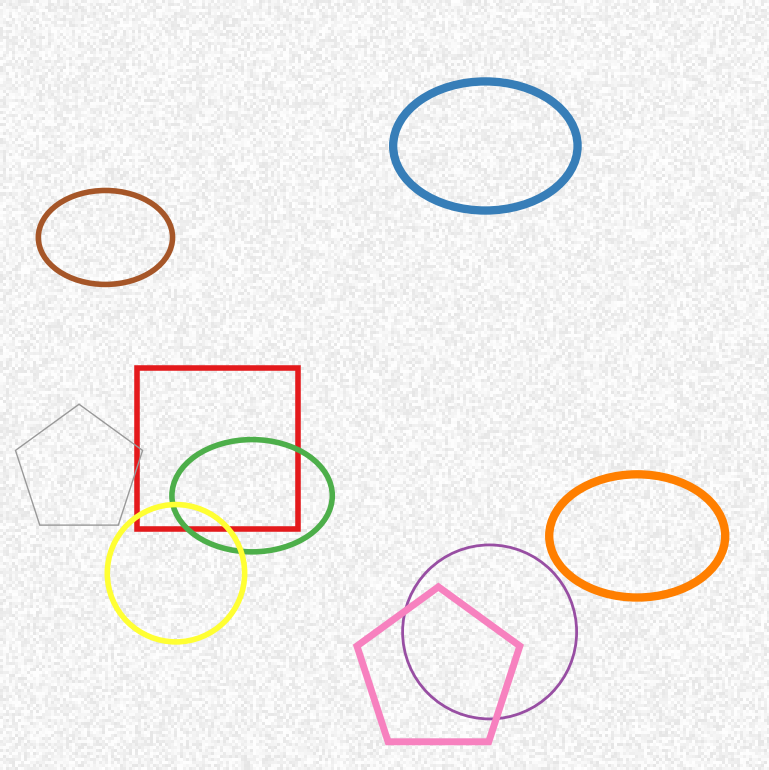[{"shape": "square", "thickness": 2, "radius": 0.52, "center": [0.283, 0.417]}, {"shape": "oval", "thickness": 3, "radius": 0.6, "center": [0.63, 0.81]}, {"shape": "oval", "thickness": 2, "radius": 0.52, "center": [0.327, 0.356]}, {"shape": "circle", "thickness": 1, "radius": 0.56, "center": [0.636, 0.179]}, {"shape": "oval", "thickness": 3, "radius": 0.57, "center": [0.828, 0.304]}, {"shape": "circle", "thickness": 2, "radius": 0.45, "center": [0.229, 0.256]}, {"shape": "oval", "thickness": 2, "radius": 0.44, "center": [0.137, 0.692]}, {"shape": "pentagon", "thickness": 2.5, "radius": 0.56, "center": [0.569, 0.127]}, {"shape": "pentagon", "thickness": 0.5, "radius": 0.43, "center": [0.103, 0.388]}]